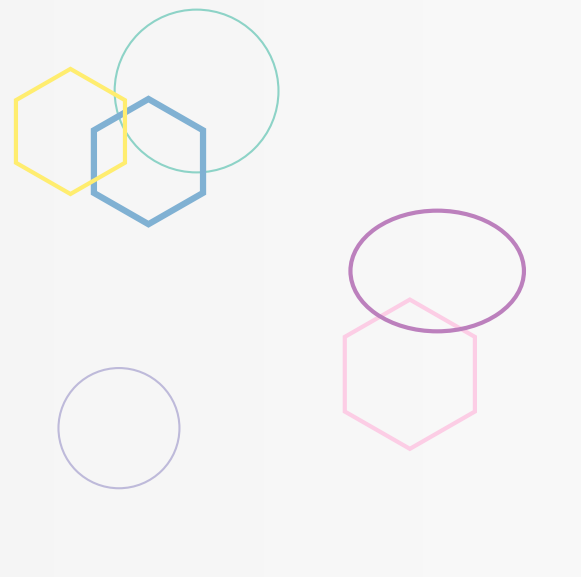[{"shape": "circle", "thickness": 1, "radius": 0.7, "center": [0.338, 0.842]}, {"shape": "circle", "thickness": 1, "radius": 0.52, "center": [0.205, 0.258]}, {"shape": "hexagon", "thickness": 3, "radius": 0.54, "center": [0.255, 0.719]}, {"shape": "hexagon", "thickness": 2, "radius": 0.65, "center": [0.705, 0.351]}, {"shape": "oval", "thickness": 2, "radius": 0.75, "center": [0.752, 0.53]}, {"shape": "hexagon", "thickness": 2, "radius": 0.54, "center": [0.121, 0.771]}]